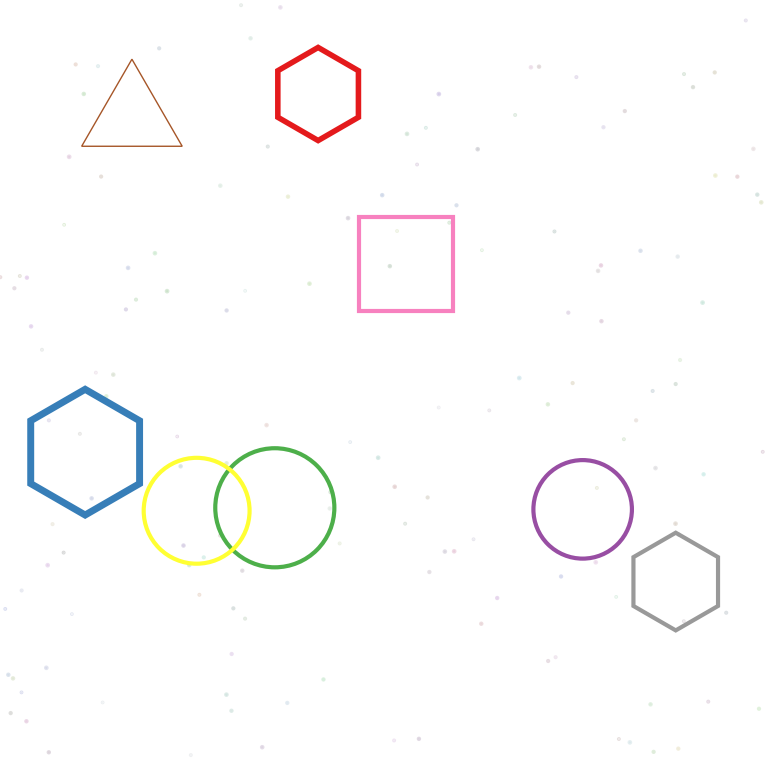[{"shape": "hexagon", "thickness": 2, "radius": 0.3, "center": [0.413, 0.878]}, {"shape": "hexagon", "thickness": 2.5, "radius": 0.41, "center": [0.111, 0.413]}, {"shape": "circle", "thickness": 1.5, "radius": 0.39, "center": [0.357, 0.341]}, {"shape": "circle", "thickness": 1.5, "radius": 0.32, "center": [0.757, 0.338]}, {"shape": "circle", "thickness": 1.5, "radius": 0.34, "center": [0.255, 0.337]}, {"shape": "triangle", "thickness": 0.5, "radius": 0.38, "center": [0.171, 0.848]}, {"shape": "square", "thickness": 1.5, "radius": 0.31, "center": [0.528, 0.657]}, {"shape": "hexagon", "thickness": 1.5, "radius": 0.32, "center": [0.878, 0.245]}]